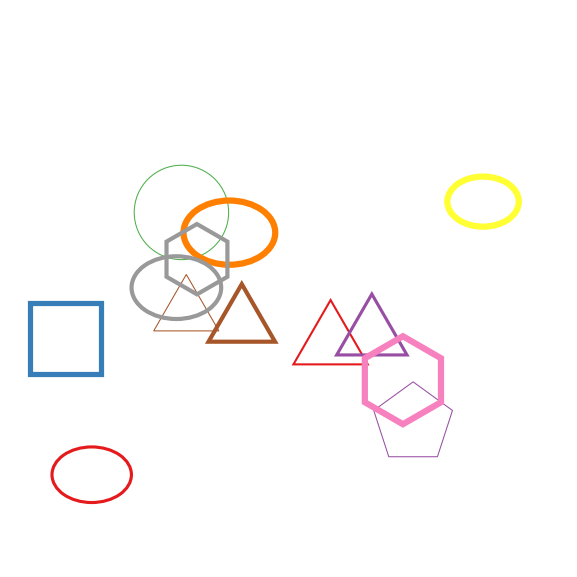[{"shape": "oval", "thickness": 1.5, "radius": 0.34, "center": [0.159, 0.177]}, {"shape": "triangle", "thickness": 1, "radius": 0.37, "center": [0.572, 0.405]}, {"shape": "square", "thickness": 2.5, "radius": 0.31, "center": [0.114, 0.414]}, {"shape": "circle", "thickness": 0.5, "radius": 0.41, "center": [0.314, 0.631]}, {"shape": "triangle", "thickness": 1.5, "radius": 0.35, "center": [0.644, 0.42]}, {"shape": "pentagon", "thickness": 0.5, "radius": 0.36, "center": [0.715, 0.266]}, {"shape": "oval", "thickness": 3, "radius": 0.4, "center": [0.397, 0.596]}, {"shape": "oval", "thickness": 3, "radius": 0.31, "center": [0.836, 0.65]}, {"shape": "triangle", "thickness": 0.5, "radius": 0.33, "center": [0.323, 0.459]}, {"shape": "triangle", "thickness": 2, "radius": 0.33, "center": [0.419, 0.441]}, {"shape": "hexagon", "thickness": 3, "radius": 0.38, "center": [0.698, 0.341]}, {"shape": "oval", "thickness": 2, "radius": 0.39, "center": [0.305, 0.501]}, {"shape": "hexagon", "thickness": 2, "radius": 0.3, "center": [0.341, 0.55]}]